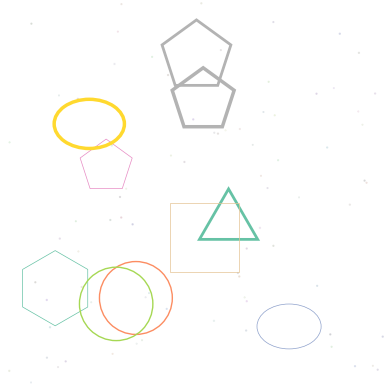[{"shape": "hexagon", "thickness": 0.5, "radius": 0.49, "center": [0.143, 0.251]}, {"shape": "triangle", "thickness": 2, "radius": 0.44, "center": [0.594, 0.422]}, {"shape": "circle", "thickness": 1, "radius": 0.47, "center": [0.353, 0.226]}, {"shape": "oval", "thickness": 0.5, "radius": 0.42, "center": [0.751, 0.152]}, {"shape": "pentagon", "thickness": 0.5, "radius": 0.36, "center": [0.276, 0.568]}, {"shape": "circle", "thickness": 1, "radius": 0.48, "center": [0.302, 0.211]}, {"shape": "oval", "thickness": 2.5, "radius": 0.46, "center": [0.232, 0.678]}, {"shape": "square", "thickness": 0.5, "radius": 0.45, "center": [0.531, 0.383]}, {"shape": "pentagon", "thickness": 2.5, "radius": 0.42, "center": [0.528, 0.739]}, {"shape": "pentagon", "thickness": 2, "radius": 0.47, "center": [0.51, 0.854]}]